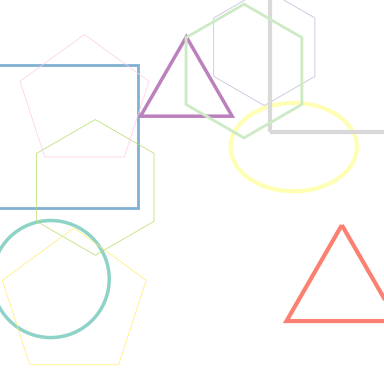[{"shape": "circle", "thickness": 2.5, "radius": 0.76, "center": [0.132, 0.275]}, {"shape": "oval", "thickness": 3, "radius": 0.82, "center": [0.763, 0.618]}, {"shape": "hexagon", "thickness": 0.5, "radius": 0.76, "center": [0.686, 0.877]}, {"shape": "triangle", "thickness": 3, "radius": 0.83, "center": [0.888, 0.249]}, {"shape": "square", "thickness": 2, "radius": 0.93, "center": [0.174, 0.646]}, {"shape": "hexagon", "thickness": 0.5, "radius": 0.88, "center": [0.247, 0.513]}, {"shape": "pentagon", "thickness": 0.5, "radius": 0.88, "center": [0.219, 0.735]}, {"shape": "square", "thickness": 3, "radius": 0.93, "center": [0.888, 0.843]}, {"shape": "triangle", "thickness": 2.5, "radius": 0.69, "center": [0.484, 0.767]}, {"shape": "hexagon", "thickness": 2, "radius": 0.87, "center": [0.634, 0.816]}, {"shape": "pentagon", "thickness": 0.5, "radius": 0.98, "center": [0.193, 0.211]}]